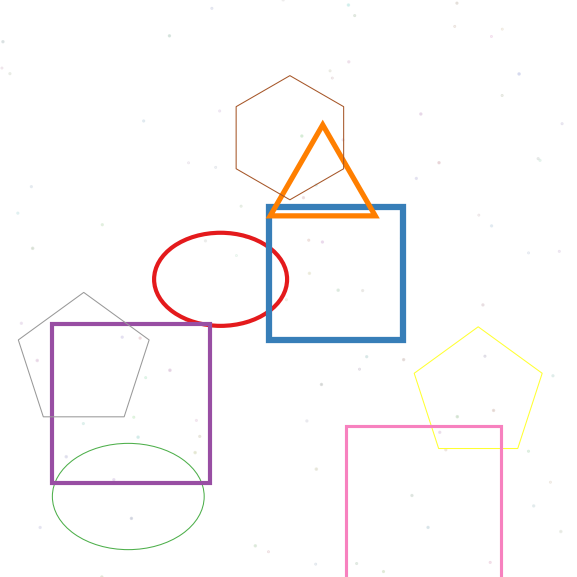[{"shape": "oval", "thickness": 2, "radius": 0.58, "center": [0.382, 0.515]}, {"shape": "square", "thickness": 3, "radius": 0.58, "center": [0.582, 0.525]}, {"shape": "oval", "thickness": 0.5, "radius": 0.66, "center": [0.222, 0.139]}, {"shape": "square", "thickness": 2, "radius": 0.69, "center": [0.226, 0.301]}, {"shape": "triangle", "thickness": 2.5, "radius": 0.53, "center": [0.559, 0.678]}, {"shape": "pentagon", "thickness": 0.5, "radius": 0.58, "center": [0.828, 0.317]}, {"shape": "hexagon", "thickness": 0.5, "radius": 0.54, "center": [0.502, 0.761]}, {"shape": "square", "thickness": 1.5, "radius": 0.67, "center": [0.733, 0.128]}, {"shape": "pentagon", "thickness": 0.5, "radius": 0.6, "center": [0.145, 0.374]}]